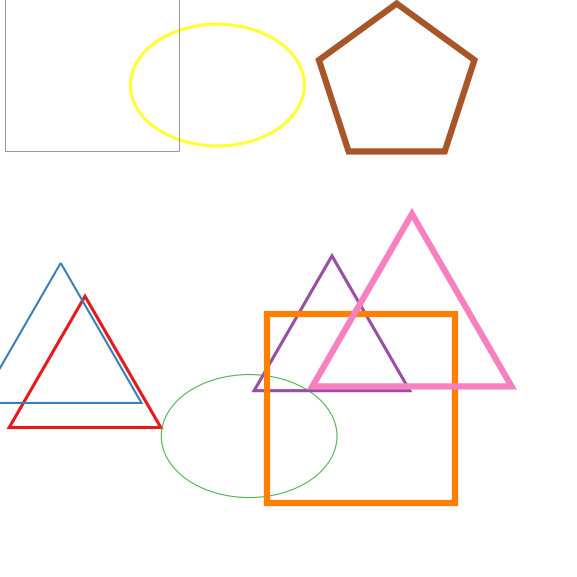[{"shape": "triangle", "thickness": 1.5, "radius": 0.76, "center": [0.147, 0.335]}, {"shape": "triangle", "thickness": 1, "radius": 0.81, "center": [0.105, 0.382]}, {"shape": "oval", "thickness": 0.5, "radius": 0.76, "center": [0.431, 0.244]}, {"shape": "triangle", "thickness": 1.5, "radius": 0.78, "center": [0.575, 0.4]}, {"shape": "square", "thickness": 3, "radius": 0.82, "center": [0.625, 0.292]}, {"shape": "oval", "thickness": 1.5, "radius": 0.75, "center": [0.376, 0.852]}, {"shape": "pentagon", "thickness": 3, "radius": 0.71, "center": [0.687, 0.851]}, {"shape": "triangle", "thickness": 3, "radius": 1.0, "center": [0.713, 0.43]}, {"shape": "square", "thickness": 0.5, "radius": 0.75, "center": [0.159, 0.889]}]